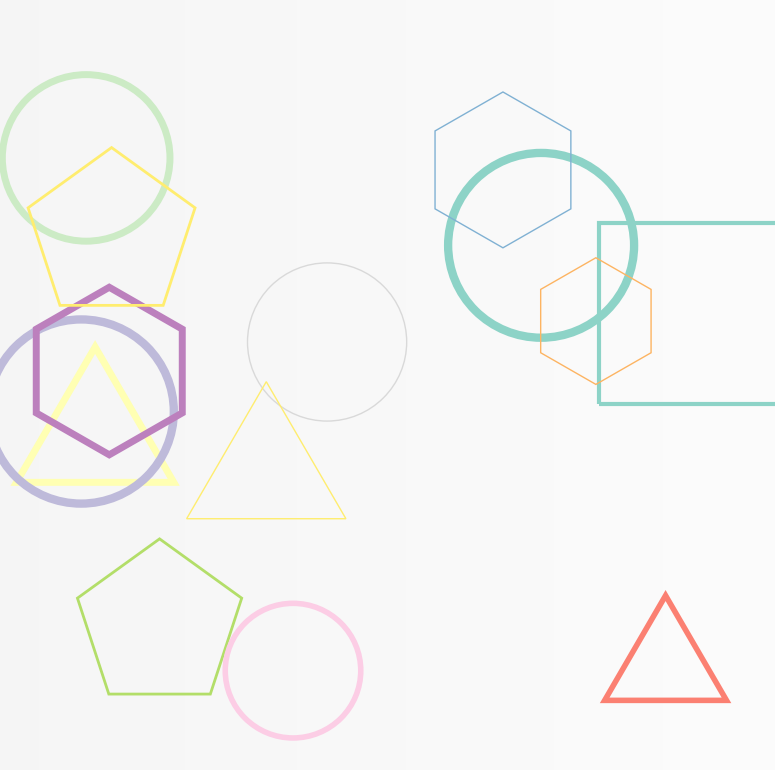[{"shape": "square", "thickness": 1.5, "radius": 0.59, "center": [0.89, 0.593]}, {"shape": "circle", "thickness": 3, "radius": 0.6, "center": [0.698, 0.681]}, {"shape": "triangle", "thickness": 2.5, "radius": 0.59, "center": [0.123, 0.432]}, {"shape": "circle", "thickness": 3, "radius": 0.6, "center": [0.105, 0.466]}, {"shape": "triangle", "thickness": 2, "radius": 0.45, "center": [0.859, 0.136]}, {"shape": "hexagon", "thickness": 0.5, "radius": 0.51, "center": [0.649, 0.779]}, {"shape": "hexagon", "thickness": 0.5, "radius": 0.41, "center": [0.769, 0.583]}, {"shape": "pentagon", "thickness": 1, "radius": 0.56, "center": [0.206, 0.189]}, {"shape": "circle", "thickness": 2, "radius": 0.44, "center": [0.378, 0.129]}, {"shape": "circle", "thickness": 0.5, "radius": 0.51, "center": [0.422, 0.556]}, {"shape": "hexagon", "thickness": 2.5, "radius": 0.54, "center": [0.141, 0.518]}, {"shape": "circle", "thickness": 2.5, "radius": 0.54, "center": [0.111, 0.795]}, {"shape": "pentagon", "thickness": 1, "radius": 0.57, "center": [0.144, 0.695]}, {"shape": "triangle", "thickness": 0.5, "radius": 0.59, "center": [0.344, 0.386]}]